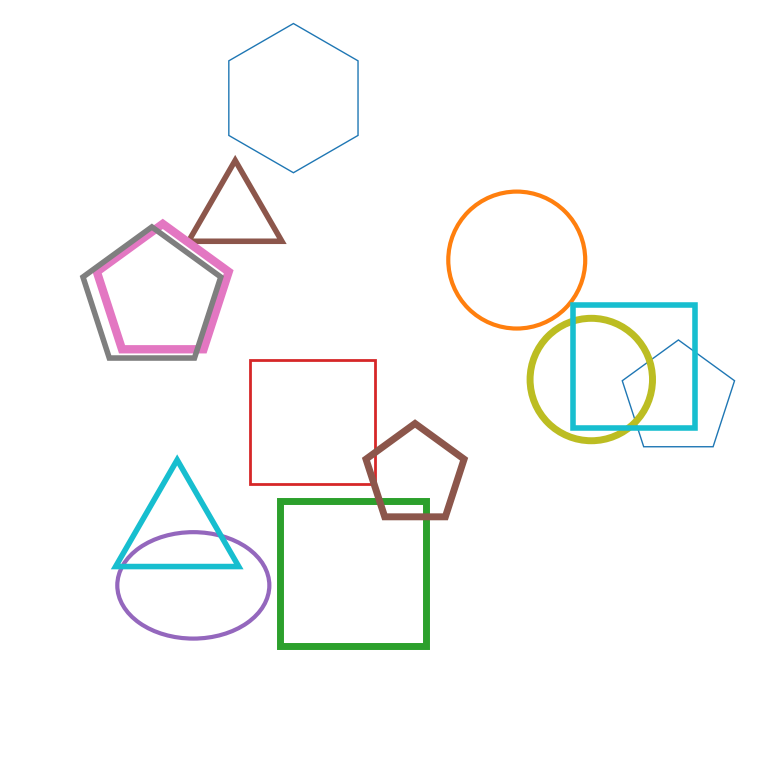[{"shape": "hexagon", "thickness": 0.5, "radius": 0.48, "center": [0.381, 0.873]}, {"shape": "pentagon", "thickness": 0.5, "radius": 0.38, "center": [0.881, 0.482]}, {"shape": "circle", "thickness": 1.5, "radius": 0.44, "center": [0.671, 0.662]}, {"shape": "square", "thickness": 2.5, "radius": 0.47, "center": [0.459, 0.255]}, {"shape": "square", "thickness": 1, "radius": 0.4, "center": [0.406, 0.452]}, {"shape": "oval", "thickness": 1.5, "radius": 0.49, "center": [0.251, 0.24]}, {"shape": "triangle", "thickness": 2, "radius": 0.35, "center": [0.305, 0.722]}, {"shape": "pentagon", "thickness": 2.5, "radius": 0.33, "center": [0.539, 0.383]}, {"shape": "pentagon", "thickness": 3, "radius": 0.45, "center": [0.211, 0.619]}, {"shape": "pentagon", "thickness": 2, "radius": 0.47, "center": [0.197, 0.611]}, {"shape": "circle", "thickness": 2.5, "radius": 0.4, "center": [0.768, 0.507]}, {"shape": "triangle", "thickness": 2, "radius": 0.46, "center": [0.23, 0.31]}, {"shape": "square", "thickness": 2, "radius": 0.4, "center": [0.823, 0.524]}]